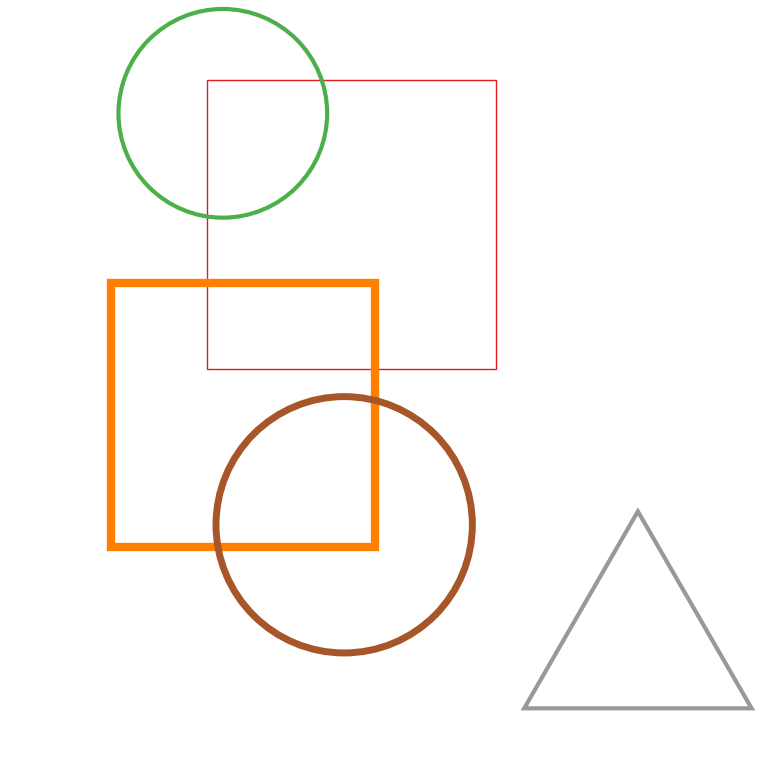[{"shape": "square", "thickness": 0.5, "radius": 0.94, "center": [0.457, 0.709]}, {"shape": "circle", "thickness": 1.5, "radius": 0.68, "center": [0.289, 0.853]}, {"shape": "square", "thickness": 3, "radius": 0.86, "center": [0.315, 0.461]}, {"shape": "circle", "thickness": 2.5, "radius": 0.83, "center": [0.447, 0.318]}, {"shape": "triangle", "thickness": 1.5, "radius": 0.85, "center": [0.828, 0.165]}]